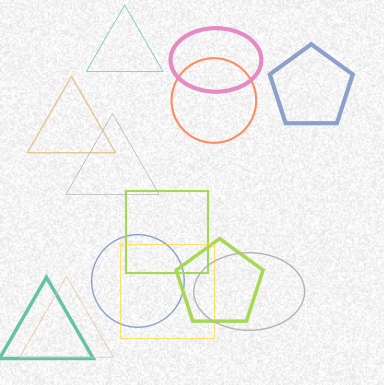[{"shape": "triangle", "thickness": 0.5, "radius": 0.58, "center": [0.324, 0.872]}, {"shape": "triangle", "thickness": 2.5, "radius": 0.7, "center": [0.121, 0.139]}, {"shape": "circle", "thickness": 1.5, "radius": 0.55, "center": [0.555, 0.739]}, {"shape": "circle", "thickness": 1, "radius": 0.6, "center": [0.358, 0.27]}, {"shape": "pentagon", "thickness": 3, "radius": 0.57, "center": [0.809, 0.772]}, {"shape": "oval", "thickness": 3, "radius": 0.59, "center": [0.561, 0.844]}, {"shape": "pentagon", "thickness": 2.5, "radius": 0.59, "center": [0.57, 0.262]}, {"shape": "square", "thickness": 1.5, "radius": 0.53, "center": [0.434, 0.397]}, {"shape": "square", "thickness": 0.5, "radius": 0.61, "center": [0.434, 0.244]}, {"shape": "triangle", "thickness": 0.5, "radius": 0.7, "center": [0.173, 0.142]}, {"shape": "triangle", "thickness": 1, "radius": 0.66, "center": [0.186, 0.669]}, {"shape": "triangle", "thickness": 0.5, "radius": 0.7, "center": [0.292, 0.565]}, {"shape": "oval", "thickness": 1, "radius": 0.72, "center": [0.647, 0.243]}]